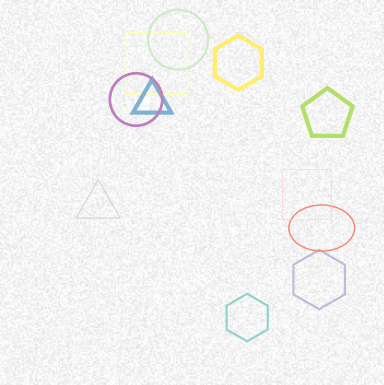[{"shape": "hexagon", "thickness": 1.5, "radius": 0.31, "center": [0.642, 0.175]}, {"shape": "square", "thickness": 1, "radius": 0.4, "center": [0.406, 0.835]}, {"shape": "hexagon", "thickness": 1.5, "radius": 0.39, "center": [0.829, 0.274]}, {"shape": "oval", "thickness": 1, "radius": 0.43, "center": [0.836, 0.408]}, {"shape": "triangle", "thickness": 3, "radius": 0.29, "center": [0.395, 0.736]}, {"shape": "pentagon", "thickness": 3, "radius": 0.34, "center": [0.85, 0.703]}, {"shape": "square", "thickness": 0.5, "radius": 0.32, "center": [0.796, 0.496]}, {"shape": "triangle", "thickness": 1, "radius": 0.33, "center": [0.255, 0.467]}, {"shape": "circle", "thickness": 2, "radius": 0.34, "center": [0.353, 0.742]}, {"shape": "circle", "thickness": 1.5, "radius": 0.39, "center": [0.463, 0.897]}, {"shape": "hexagon", "thickness": 3, "radius": 0.35, "center": [0.619, 0.837]}]